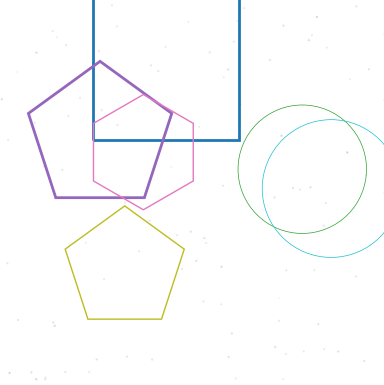[{"shape": "square", "thickness": 2, "radius": 0.95, "center": [0.432, 0.826]}, {"shape": "circle", "thickness": 0.5, "radius": 0.83, "center": [0.785, 0.56]}, {"shape": "pentagon", "thickness": 2, "radius": 0.98, "center": [0.26, 0.645]}, {"shape": "hexagon", "thickness": 1, "radius": 0.75, "center": [0.372, 0.605]}, {"shape": "pentagon", "thickness": 1, "radius": 0.81, "center": [0.324, 0.303]}, {"shape": "circle", "thickness": 0.5, "radius": 0.89, "center": [0.86, 0.51]}]